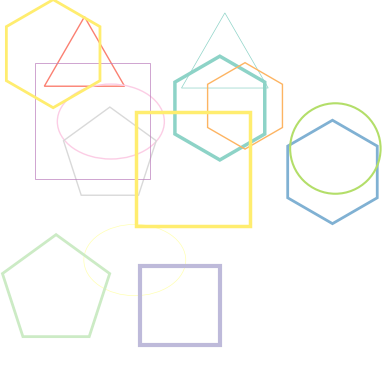[{"shape": "triangle", "thickness": 0.5, "radius": 0.65, "center": [0.584, 0.836]}, {"shape": "hexagon", "thickness": 2.5, "radius": 0.67, "center": [0.571, 0.719]}, {"shape": "oval", "thickness": 0.5, "radius": 0.66, "center": [0.35, 0.325]}, {"shape": "square", "thickness": 3, "radius": 0.51, "center": [0.467, 0.207]}, {"shape": "triangle", "thickness": 1, "radius": 0.6, "center": [0.219, 0.836]}, {"shape": "hexagon", "thickness": 2, "radius": 0.67, "center": [0.864, 0.553]}, {"shape": "hexagon", "thickness": 1, "radius": 0.56, "center": [0.636, 0.725]}, {"shape": "circle", "thickness": 1.5, "radius": 0.59, "center": [0.871, 0.614]}, {"shape": "oval", "thickness": 1, "radius": 0.69, "center": [0.288, 0.684]}, {"shape": "pentagon", "thickness": 1, "radius": 0.63, "center": [0.285, 0.595]}, {"shape": "square", "thickness": 0.5, "radius": 0.75, "center": [0.24, 0.685]}, {"shape": "pentagon", "thickness": 2, "radius": 0.73, "center": [0.146, 0.244]}, {"shape": "square", "thickness": 2.5, "radius": 0.74, "center": [0.501, 0.561]}, {"shape": "hexagon", "thickness": 2, "radius": 0.7, "center": [0.138, 0.861]}]